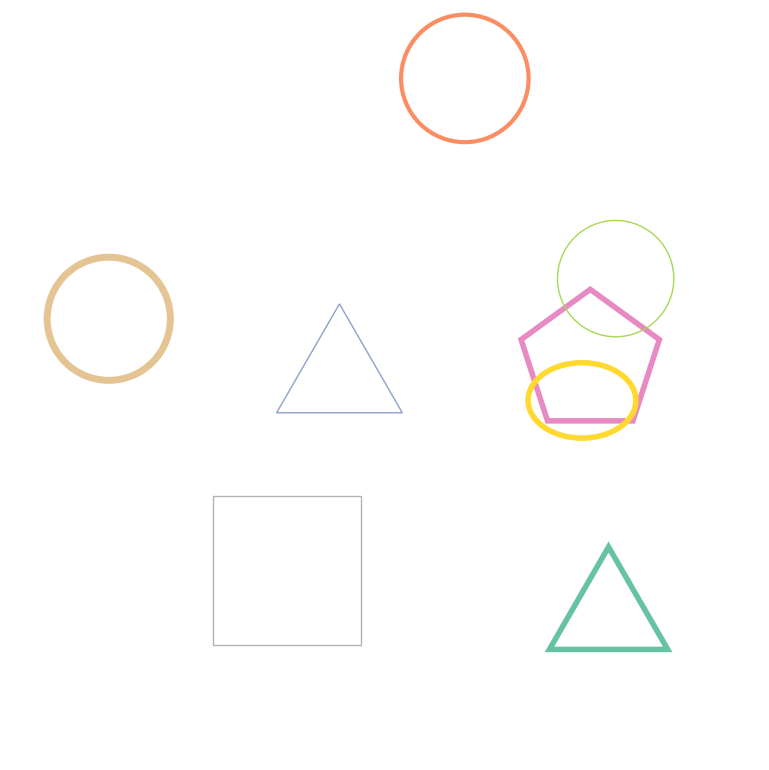[{"shape": "triangle", "thickness": 2, "radius": 0.44, "center": [0.79, 0.201]}, {"shape": "circle", "thickness": 1.5, "radius": 0.41, "center": [0.604, 0.898]}, {"shape": "triangle", "thickness": 0.5, "radius": 0.47, "center": [0.441, 0.511]}, {"shape": "pentagon", "thickness": 2, "radius": 0.47, "center": [0.767, 0.53]}, {"shape": "circle", "thickness": 0.5, "radius": 0.38, "center": [0.8, 0.638]}, {"shape": "oval", "thickness": 2, "radius": 0.35, "center": [0.756, 0.48]}, {"shape": "circle", "thickness": 2.5, "radius": 0.4, "center": [0.141, 0.586]}, {"shape": "square", "thickness": 0.5, "radius": 0.48, "center": [0.373, 0.259]}]